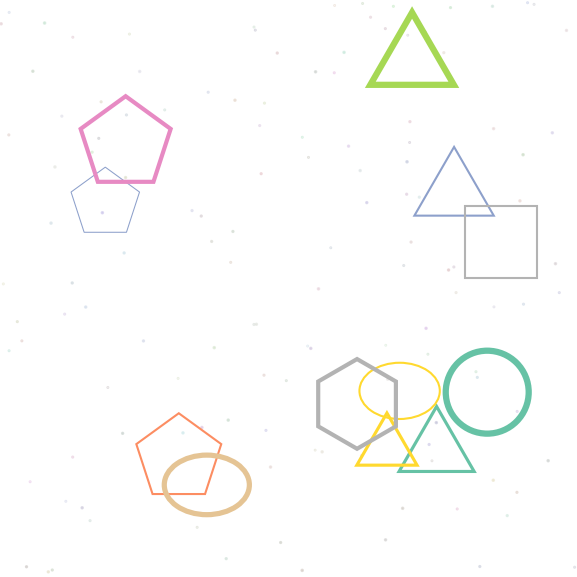[{"shape": "triangle", "thickness": 1.5, "radius": 0.38, "center": [0.756, 0.22]}, {"shape": "circle", "thickness": 3, "radius": 0.36, "center": [0.844, 0.32]}, {"shape": "pentagon", "thickness": 1, "radius": 0.39, "center": [0.31, 0.206]}, {"shape": "pentagon", "thickness": 0.5, "radius": 0.31, "center": [0.182, 0.647]}, {"shape": "triangle", "thickness": 1, "radius": 0.4, "center": [0.786, 0.665]}, {"shape": "pentagon", "thickness": 2, "radius": 0.41, "center": [0.218, 0.751]}, {"shape": "triangle", "thickness": 3, "radius": 0.42, "center": [0.714, 0.894]}, {"shape": "oval", "thickness": 1, "radius": 0.35, "center": [0.692, 0.322]}, {"shape": "triangle", "thickness": 1.5, "radius": 0.3, "center": [0.67, 0.224]}, {"shape": "oval", "thickness": 2.5, "radius": 0.37, "center": [0.358, 0.159]}, {"shape": "square", "thickness": 1, "radius": 0.31, "center": [0.868, 0.58]}, {"shape": "hexagon", "thickness": 2, "radius": 0.39, "center": [0.618, 0.3]}]